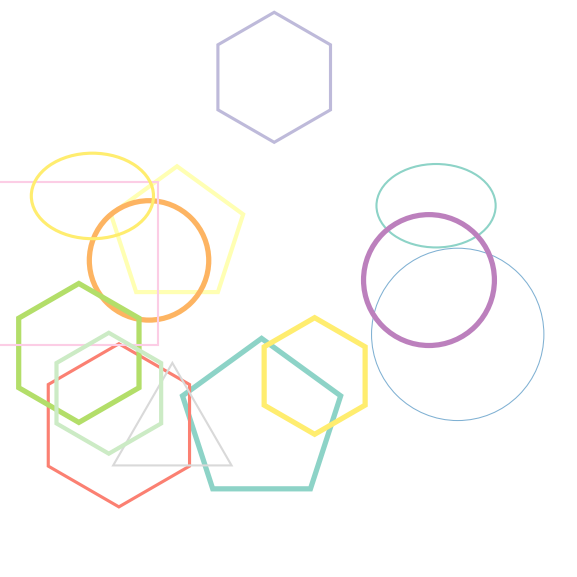[{"shape": "oval", "thickness": 1, "radius": 0.52, "center": [0.755, 0.643]}, {"shape": "pentagon", "thickness": 2.5, "radius": 0.72, "center": [0.453, 0.269]}, {"shape": "pentagon", "thickness": 2, "radius": 0.6, "center": [0.307, 0.591]}, {"shape": "hexagon", "thickness": 1.5, "radius": 0.56, "center": [0.475, 0.865]}, {"shape": "hexagon", "thickness": 1.5, "radius": 0.71, "center": [0.206, 0.263]}, {"shape": "circle", "thickness": 0.5, "radius": 0.75, "center": [0.793, 0.42]}, {"shape": "circle", "thickness": 2.5, "radius": 0.52, "center": [0.258, 0.548]}, {"shape": "hexagon", "thickness": 2.5, "radius": 0.6, "center": [0.137, 0.388]}, {"shape": "square", "thickness": 1, "radius": 0.71, "center": [0.133, 0.544]}, {"shape": "triangle", "thickness": 1, "radius": 0.59, "center": [0.298, 0.252]}, {"shape": "circle", "thickness": 2.5, "radius": 0.57, "center": [0.743, 0.514]}, {"shape": "hexagon", "thickness": 2, "radius": 0.52, "center": [0.188, 0.318]}, {"shape": "oval", "thickness": 1.5, "radius": 0.53, "center": [0.16, 0.66]}, {"shape": "hexagon", "thickness": 2.5, "radius": 0.5, "center": [0.545, 0.348]}]